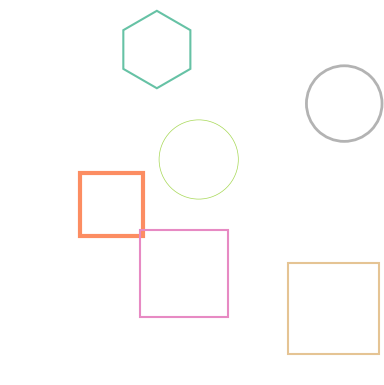[{"shape": "hexagon", "thickness": 1.5, "radius": 0.5, "center": [0.407, 0.871]}, {"shape": "square", "thickness": 3, "radius": 0.41, "center": [0.289, 0.468]}, {"shape": "square", "thickness": 1.5, "radius": 0.57, "center": [0.478, 0.29]}, {"shape": "circle", "thickness": 0.5, "radius": 0.51, "center": [0.516, 0.586]}, {"shape": "square", "thickness": 1.5, "radius": 0.59, "center": [0.866, 0.199]}, {"shape": "circle", "thickness": 2, "radius": 0.49, "center": [0.894, 0.731]}]